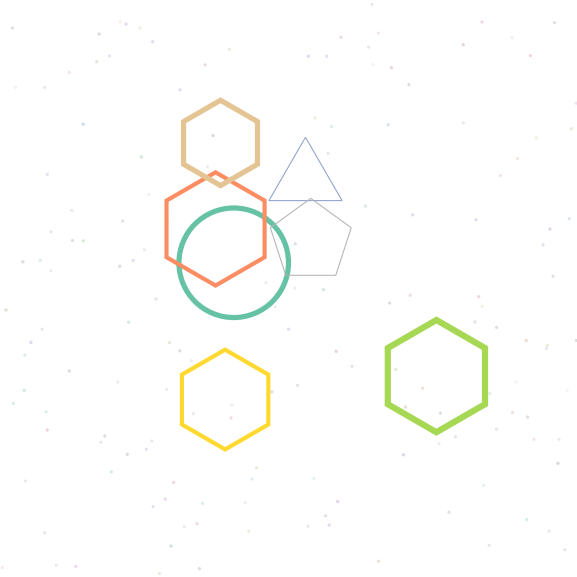[{"shape": "circle", "thickness": 2.5, "radius": 0.47, "center": [0.405, 0.544]}, {"shape": "hexagon", "thickness": 2, "radius": 0.49, "center": [0.373, 0.603]}, {"shape": "triangle", "thickness": 0.5, "radius": 0.37, "center": [0.529, 0.688]}, {"shape": "hexagon", "thickness": 3, "radius": 0.49, "center": [0.756, 0.348]}, {"shape": "hexagon", "thickness": 2, "radius": 0.43, "center": [0.39, 0.307]}, {"shape": "hexagon", "thickness": 2.5, "radius": 0.37, "center": [0.382, 0.752]}, {"shape": "pentagon", "thickness": 0.5, "radius": 0.37, "center": [0.538, 0.582]}]